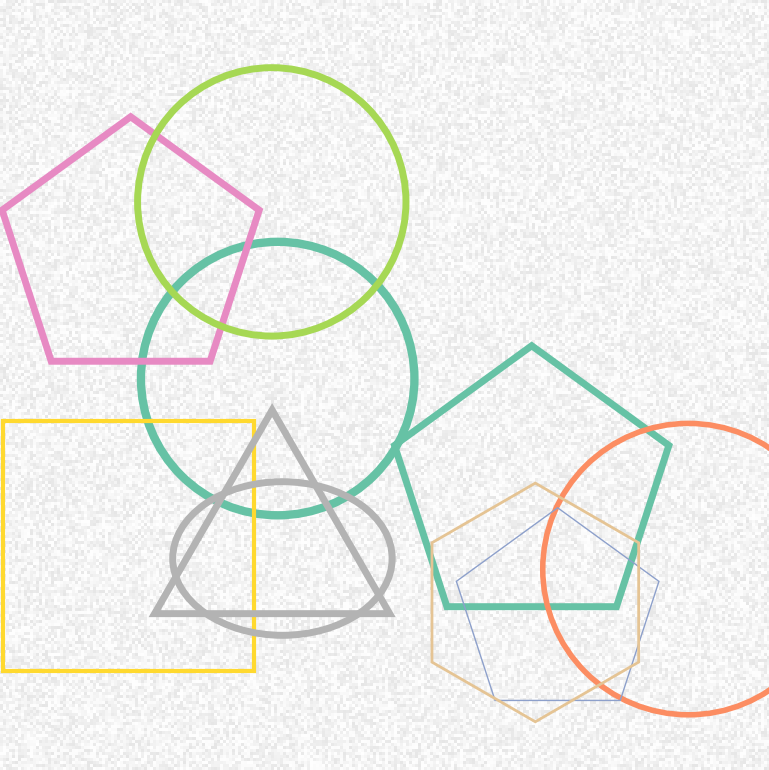[{"shape": "circle", "thickness": 3, "radius": 0.89, "center": [0.361, 0.508]}, {"shape": "pentagon", "thickness": 2.5, "radius": 0.94, "center": [0.691, 0.364]}, {"shape": "circle", "thickness": 2, "radius": 0.95, "center": [0.894, 0.261]}, {"shape": "pentagon", "thickness": 0.5, "radius": 0.69, "center": [0.724, 0.202]}, {"shape": "pentagon", "thickness": 2.5, "radius": 0.88, "center": [0.17, 0.673]}, {"shape": "circle", "thickness": 2.5, "radius": 0.87, "center": [0.353, 0.738]}, {"shape": "square", "thickness": 1.5, "radius": 0.81, "center": [0.167, 0.291]}, {"shape": "hexagon", "thickness": 1, "radius": 0.77, "center": [0.695, 0.218]}, {"shape": "triangle", "thickness": 2.5, "radius": 0.88, "center": [0.353, 0.291]}, {"shape": "oval", "thickness": 2.5, "radius": 0.71, "center": [0.367, 0.275]}]